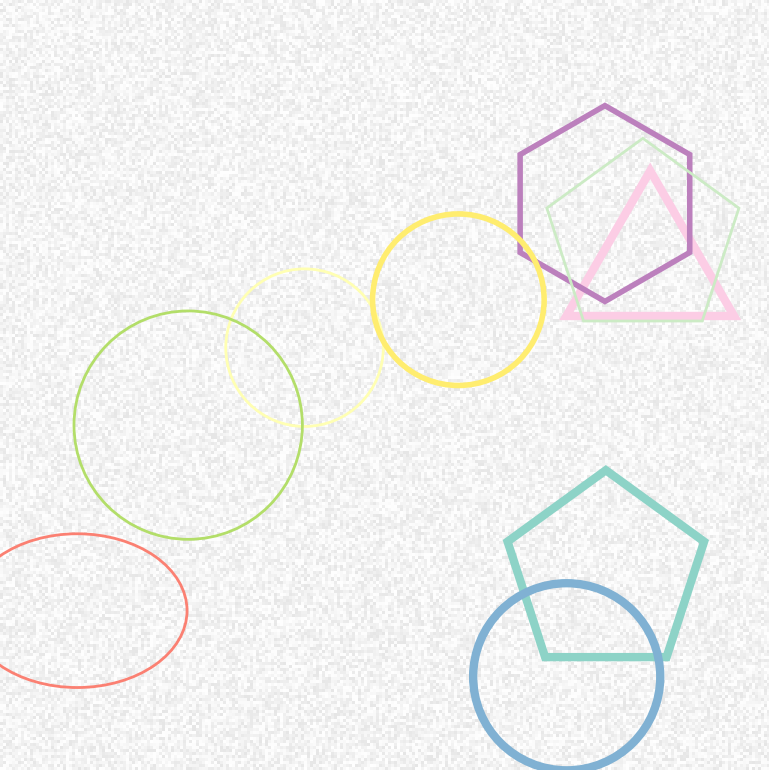[{"shape": "pentagon", "thickness": 3, "radius": 0.67, "center": [0.787, 0.255]}, {"shape": "circle", "thickness": 1, "radius": 0.51, "center": [0.396, 0.548]}, {"shape": "oval", "thickness": 1, "radius": 0.71, "center": [0.1, 0.207]}, {"shape": "circle", "thickness": 3, "radius": 0.61, "center": [0.736, 0.121]}, {"shape": "circle", "thickness": 1, "radius": 0.74, "center": [0.244, 0.448]}, {"shape": "triangle", "thickness": 3, "radius": 0.63, "center": [0.844, 0.652]}, {"shape": "hexagon", "thickness": 2, "radius": 0.64, "center": [0.786, 0.736]}, {"shape": "pentagon", "thickness": 1, "radius": 0.66, "center": [0.835, 0.689]}, {"shape": "circle", "thickness": 2, "radius": 0.56, "center": [0.595, 0.611]}]